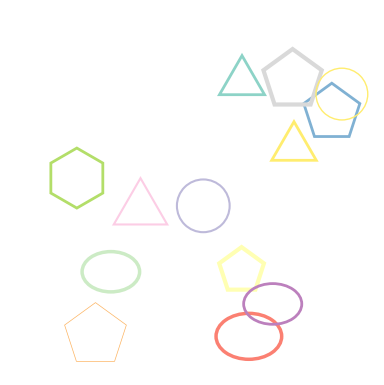[{"shape": "triangle", "thickness": 2, "radius": 0.34, "center": [0.629, 0.788]}, {"shape": "pentagon", "thickness": 3, "radius": 0.31, "center": [0.627, 0.297]}, {"shape": "circle", "thickness": 1.5, "radius": 0.34, "center": [0.528, 0.465]}, {"shape": "oval", "thickness": 2.5, "radius": 0.43, "center": [0.646, 0.126]}, {"shape": "pentagon", "thickness": 2, "radius": 0.38, "center": [0.862, 0.707]}, {"shape": "pentagon", "thickness": 0.5, "radius": 0.42, "center": [0.248, 0.13]}, {"shape": "hexagon", "thickness": 2, "radius": 0.39, "center": [0.2, 0.538]}, {"shape": "triangle", "thickness": 1.5, "radius": 0.4, "center": [0.365, 0.457]}, {"shape": "pentagon", "thickness": 3, "radius": 0.4, "center": [0.76, 0.793]}, {"shape": "oval", "thickness": 2, "radius": 0.38, "center": [0.708, 0.211]}, {"shape": "oval", "thickness": 2.5, "radius": 0.37, "center": [0.288, 0.294]}, {"shape": "triangle", "thickness": 2, "radius": 0.33, "center": [0.764, 0.617]}, {"shape": "circle", "thickness": 1, "radius": 0.34, "center": [0.888, 0.756]}]